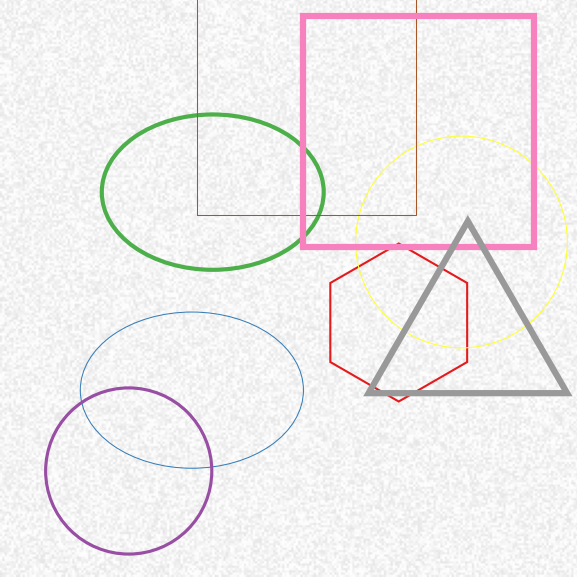[{"shape": "hexagon", "thickness": 1, "radius": 0.68, "center": [0.69, 0.441]}, {"shape": "oval", "thickness": 0.5, "radius": 0.97, "center": [0.332, 0.324]}, {"shape": "oval", "thickness": 2, "radius": 0.96, "center": [0.368, 0.666]}, {"shape": "circle", "thickness": 1.5, "radius": 0.72, "center": [0.223, 0.184]}, {"shape": "circle", "thickness": 0.5, "radius": 0.92, "center": [0.799, 0.58]}, {"shape": "square", "thickness": 0.5, "radius": 0.95, "center": [0.531, 0.817]}, {"shape": "square", "thickness": 3, "radius": 1.0, "center": [0.724, 0.771]}, {"shape": "triangle", "thickness": 3, "radius": 0.99, "center": [0.81, 0.418]}]